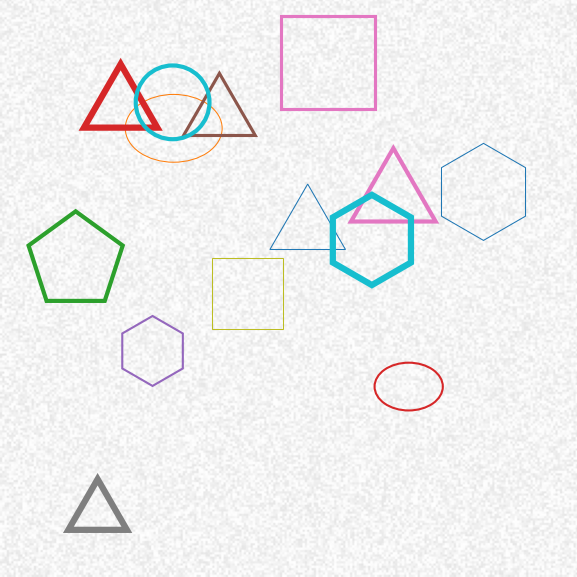[{"shape": "hexagon", "thickness": 0.5, "radius": 0.42, "center": [0.837, 0.667]}, {"shape": "triangle", "thickness": 0.5, "radius": 0.38, "center": [0.533, 0.605]}, {"shape": "oval", "thickness": 0.5, "radius": 0.42, "center": [0.301, 0.777]}, {"shape": "pentagon", "thickness": 2, "radius": 0.43, "center": [0.131, 0.547]}, {"shape": "oval", "thickness": 1, "radius": 0.3, "center": [0.708, 0.33]}, {"shape": "triangle", "thickness": 3, "radius": 0.37, "center": [0.209, 0.815]}, {"shape": "hexagon", "thickness": 1, "radius": 0.3, "center": [0.264, 0.391]}, {"shape": "triangle", "thickness": 1.5, "radius": 0.36, "center": [0.38, 0.8]}, {"shape": "square", "thickness": 1.5, "radius": 0.4, "center": [0.568, 0.891]}, {"shape": "triangle", "thickness": 2, "radius": 0.42, "center": [0.681, 0.658]}, {"shape": "triangle", "thickness": 3, "radius": 0.29, "center": [0.169, 0.111]}, {"shape": "square", "thickness": 0.5, "radius": 0.3, "center": [0.429, 0.491]}, {"shape": "hexagon", "thickness": 3, "radius": 0.39, "center": [0.644, 0.584]}, {"shape": "circle", "thickness": 2, "radius": 0.32, "center": [0.299, 0.822]}]